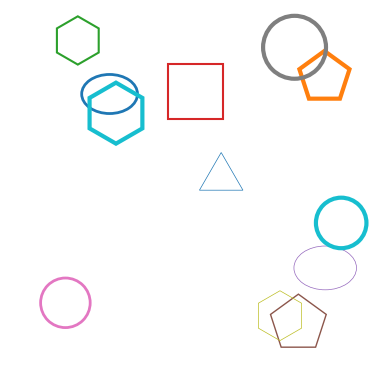[{"shape": "oval", "thickness": 2, "radius": 0.36, "center": [0.285, 0.756]}, {"shape": "triangle", "thickness": 0.5, "radius": 0.33, "center": [0.575, 0.539]}, {"shape": "pentagon", "thickness": 3, "radius": 0.34, "center": [0.843, 0.799]}, {"shape": "hexagon", "thickness": 1.5, "radius": 0.31, "center": [0.202, 0.895]}, {"shape": "square", "thickness": 1.5, "radius": 0.36, "center": [0.509, 0.762]}, {"shape": "oval", "thickness": 0.5, "radius": 0.41, "center": [0.845, 0.304]}, {"shape": "pentagon", "thickness": 1, "radius": 0.38, "center": [0.775, 0.16]}, {"shape": "circle", "thickness": 2, "radius": 0.32, "center": [0.17, 0.213]}, {"shape": "circle", "thickness": 3, "radius": 0.41, "center": [0.765, 0.877]}, {"shape": "hexagon", "thickness": 0.5, "radius": 0.32, "center": [0.727, 0.18]}, {"shape": "hexagon", "thickness": 3, "radius": 0.4, "center": [0.301, 0.706]}, {"shape": "circle", "thickness": 3, "radius": 0.33, "center": [0.886, 0.421]}]